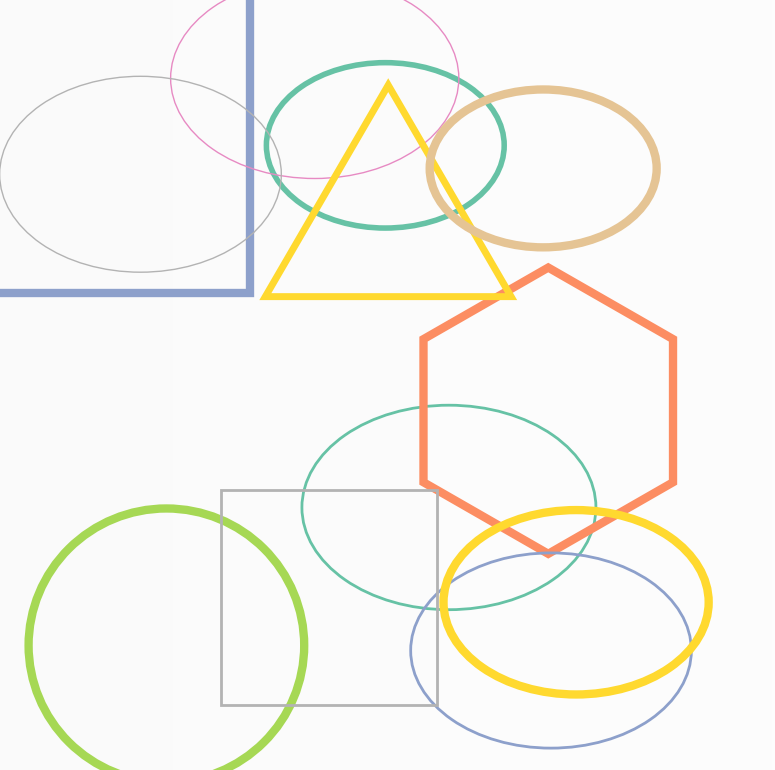[{"shape": "oval", "thickness": 2, "radius": 0.77, "center": [0.497, 0.811]}, {"shape": "oval", "thickness": 1, "radius": 0.95, "center": [0.579, 0.341]}, {"shape": "hexagon", "thickness": 3, "radius": 0.93, "center": [0.707, 0.467]}, {"shape": "oval", "thickness": 1, "radius": 0.91, "center": [0.711, 0.155]}, {"shape": "square", "thickness": 3, "radius": 1.0, "center": [0.122, 0.82]}, {"shape": "oval", "thickness": 0.5, "radius": 0.93, "center": [0.406, 0.898]}, {"shape": "circle", "thickness": 3, "radius": 0.89, "center": [0.215, 0.162]}, {"shape": "triangle", "thickness": 2.5, "radius": 0.92, "center": [0.501, 0.706]}, {"shape": "oval", "thickness": 3, "radius": 0.86, "center": [0.743, 0.218]}, {"shape": "oval", "thickness": 3, "radius": 0.73, "center": [0.701, 0.781]}, {"shape": "square", "thickness": 1, "radius": 0.7, "center": [0.424, 0.224]}, {"shape": "oval", "thickness": 0.5, "radius": 0.91, "center": [0.181, 0.774]}]